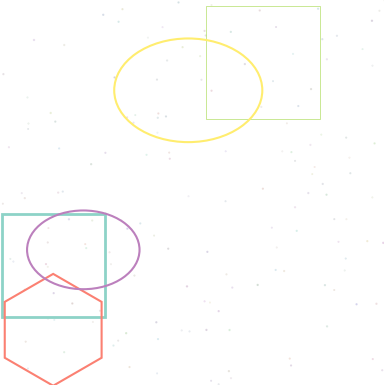[{"shape": "square", "thickness": 2, "radius": 0.67, "center": [0.139, 0.311]}, {"shape": "hexagon", "thickness": 1.5, "radius": 0.73, "center": [0.138, 0.143]}, {"shape": "square", "thickness": 0.5, "radius": 0.74, "center": [0.683, 0.838]}, {"shape": "oval", "thickness": 1.5, "radius": 0.73, "center": [0.216, 0.351]}, {"shape": "oval", "thickness": 1.5, "radius": 0.96, "center": [0.489, 0.765]}]